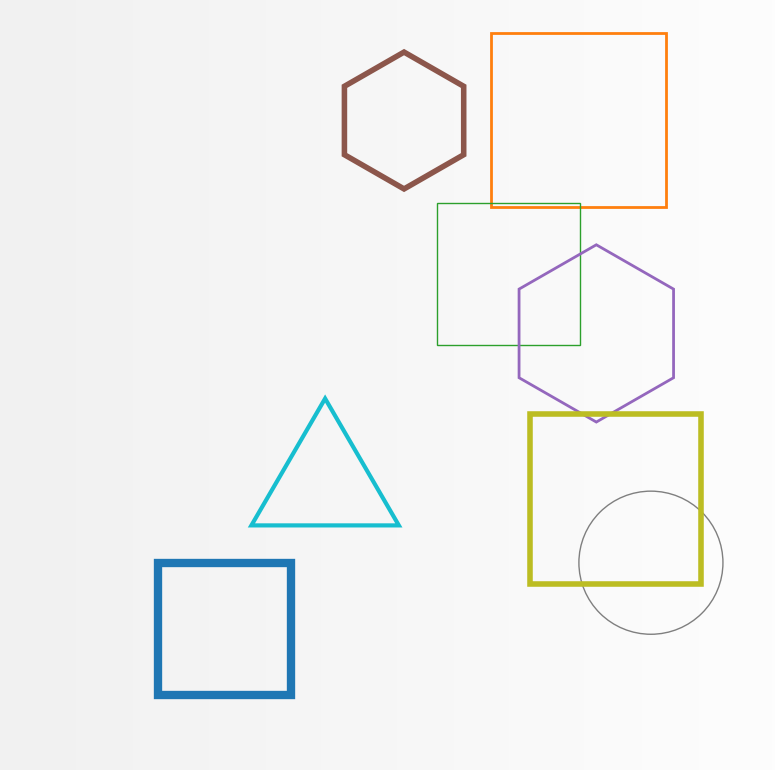[{"shape": "square", "thickness": 3, "radius": 0.43, "center": [0.29, 0.183]}, {"shape": "square", "thickness": 1, "radius": 0.56, "center": [0.746, 0.844]}, {"shape": "square", "thickness": 0.5, "radius": 0.46, "center": [0.656, 0.644]}, {"shape": "hexagon", "thickness": 1, "radius": 0.58, "center": [0.769, 0.567]}, {"shape": "hexagon", "thickness": 2, "radius": 0.44, "center": [0.521, 0.843]}, {"shape": "circle", "thickness": 0.5, "radius": 0.46, "center": [0.84, 0.269]}, {"shape": "square", "thickness": 2, "radius": 0.55, "center": [0.794, 0.352]}, {"shape": "triangle", "thickness": 1.5, "radius": 0.55, "center": [0.42, 0.373]}]